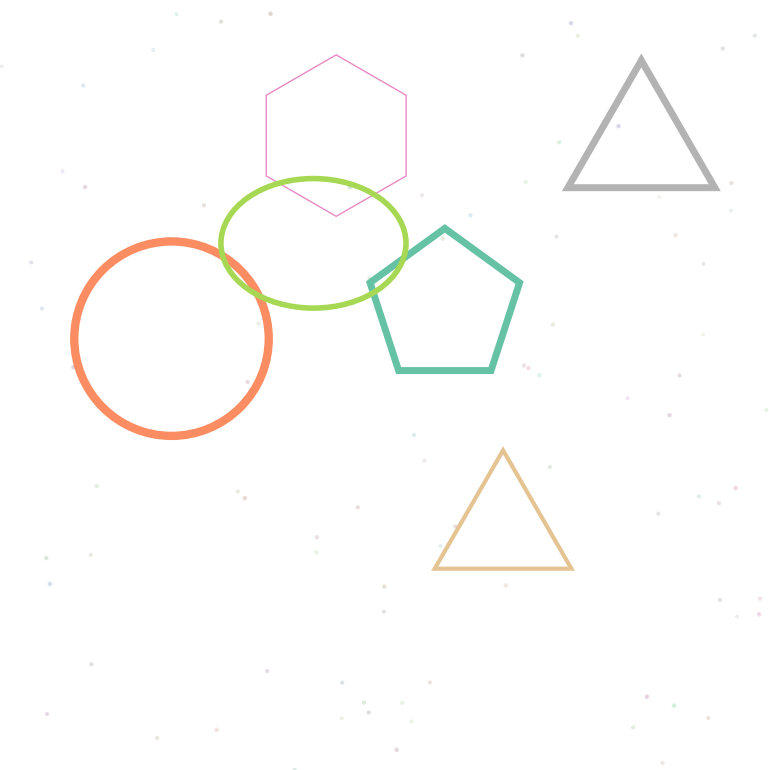[{"shape": "pentagon", "thickness": 2.5, "radius": 0.51, "center": [0.578, 0.601]}, {"shape": "circle", "thickness": 3, "radius": 0.63, "center": [0.223, 0.56]}, {"shape": "hexagon", "thickness": 0.5, "radius": 0.52, "center": [0.437, 0.824]}, {"shape": "oval", "thickness": 2, "radius": 0.6, "center": [0.407, 0.684]}, {"shape": "triangle", "thickness": 1.5, "radius": 0.51, "center": [0.653, 0.313]}, {"shape": "triangle", "thickness": 2.5, "radius": 0.55, "center": [0.833, 0.811]}]